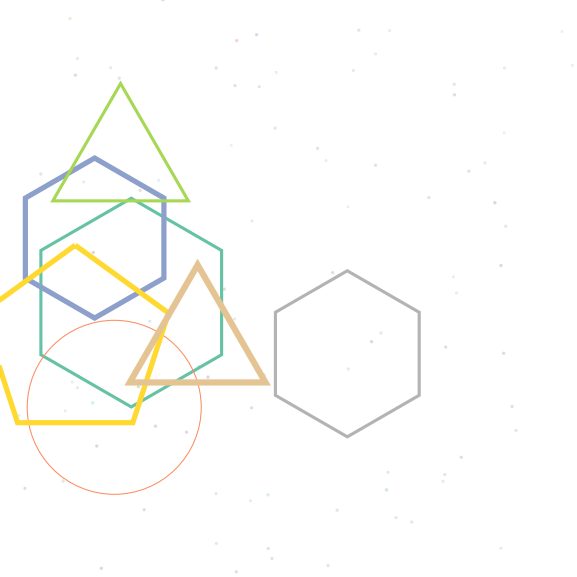[{"shape": "hexagon", "thickness": 1.5, "radius": 0.9, "center": [0.227, 0.475]}, {"shape": "circle", "thickness": 0.5, "radius": 0.75, "center": [0.198, 0.294]}, {"shape": "hexagon", "thickness": 2.5, "radius": 0.69, "center": [0.164, 0.587]}, {"shape": "triangle", "thickness": 1.5, "radius": 0.68, "center": [0.209, 0.719]}, {"shape": "pentagon", "thickness": 2.5, "radius": 0.85, "center": [0.13, 0.405]}, {"shape": "triangle", "thickness": 3, "radius": 0.68, "center": [0.342, 0.405]}, {"shape": "hexagon", "thickness": 1.5, "radius": 0.72, "center": [0.601, 0.386]}]